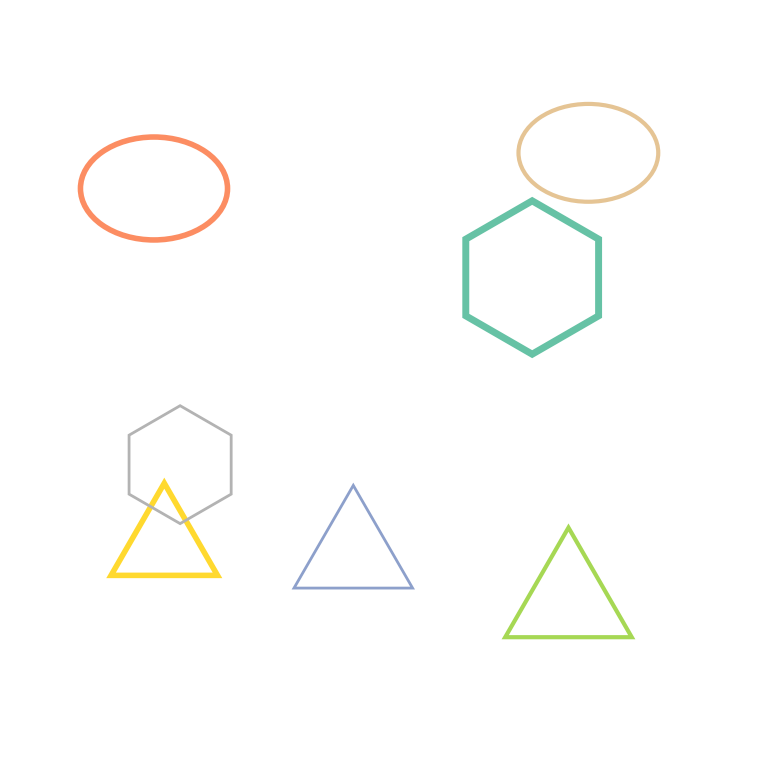[{"shape": "hexagon", "thickness": 2.5, "radius": 0.5, "center": [0.691, 0.64]}, {"shape": "oval", "thickness": 2, "radius": 0.48, "center": [0.2, 0.755]}, {"shape": "triangle", "thickness": 1, "radius": 0.44, "center": [0.459, 0.281]}, {"shape": "triangle", "thickness": 1.5, "radius": 0.47, "center": [0.738, 0.22]}, {"shape": "triangle", "thickness": 2, "radius": 0.4, "center": [0.213, 0.293]}, {"shape": "oval", "thickness": 1.5, "radius": 0.45, "center": [0.764, 0.802]}, {"shape": "hexagon", "thickness": 1, "radius": 0.38, "center": [0.234, 0.397]}]